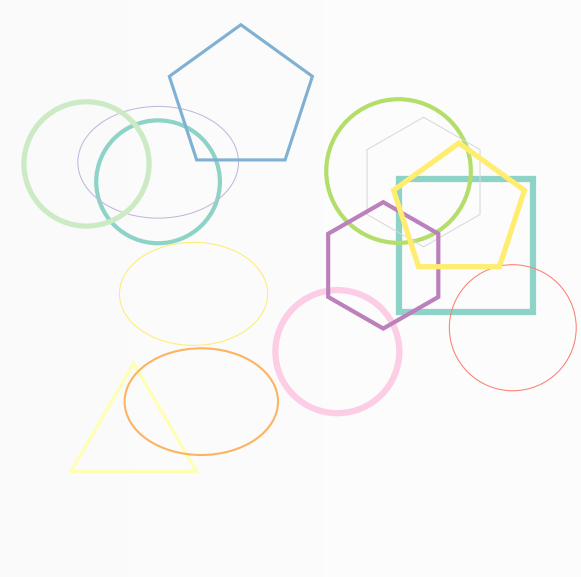[{"shape": "square", "thickness": 3, "radius": 0.58, "center": [0.802, 0.573]}, {"shape": "circle", "thickness": 2, "radius": 0.53, "center": [0.272, 0.684]}, {"shape": "triangle", "thickness": 1.5, "radius": 0.62, "center": [0.23, 0.245]}, {"shape": "oval", "thickness": 0.5, "radius": 0.69, "center": [0.272, 0.718]}, {"shape": "circle", "thickness": 0.5, "radius": 0.55, "center": [0.882, 0.432]}, {"shape": "pentagon", "thickness": 1.5, "radius": 0.65, "center": [0.414, 0.827]}, {"shape": "oval", "thickness": 1, "radius": 0.66, "center": [0.346, 0.304]}, {"shape": "circle", "thickness": 2, "radius": 0.62, "center": [0.686, 0.703]}, {"shape": "circle", "thickness": 3, "radius": 0.53, "center": [0.58, 0.39]}, {"shape": "hexagon", "thickness": 0.5, "radius": 0.56, "center": [0.729, 0.684]}, {"shape": "hexagon", "thickness": 2, "radius": 0.55, "center": [0.659, 0.54]}, {"shape": "circle", "thickness": 2.5, "radius": 0.54, "center": [0.149, 0.715]}, {"shape": "pentagon", "thickness": 2.5, "radius": 0.59, "center": [0.79, 0.633]}, {"shape": "oval", "thickness": 0.5, "radius": 0.64, "center": [0.333, 0.49]}]